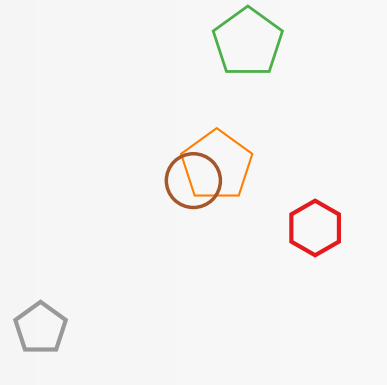[{"shape": "hexagon", "thickness": 3, "radius": 0.35, "center": [0.813, 0.408]}, {"shape": "pentagon", "thickness": 2, "radius": 0.47, "center": [0.64, 0.89]}, {"shape": "pentagon", "thickness": 1.5, "radius": 0.48, "center": [0.559, 0.57]}, {"shape": "circle", "thickness": 2.5, "radius": 0.35, "center": [0.499, 0.531]}, {"shape": "pentagon", "thickness": 3, "radius": 0.34, "center": [0.105, 0.148]}]